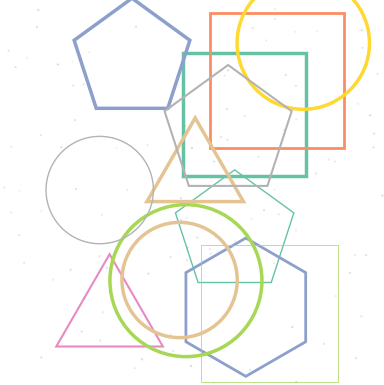[{"shape": "pentagon", "thickness": 1, "radius": 0.81, "center": [0.609, 0.397]}, {"shape": "square", "thickness": 2.5, "radius": 0.8, "center": [0.635, 0.703]}, {"shape": "square", "thickness": 2, "radius": 0.87, "center": [0.72, 0.791]}, {"shape": "pentagon", "thickness": 2.5, "radius": 0.79, "center": [0.343, 0.846]}, {"shape": "hexagon", "thickness": 2, "radius": 0.9, "center": [0.638, 0.202]}, {"shape": "triangle", "thickness": 1.5, "radius": 0.8, "center": [0.285, 0.18]}, {"shape": "circle", "thickness": 2.5, "radius": 0.99, "center": [0.483, 0.271]}, {"shape": "square", "thickness": 0.5, "radius": 0.89, "center": [0.701, 0.186]}, {"shape": "circle", "thickness": 2.5, "radius": 0.86, "center": [0.788, 0.888]}, {"shape": "triangle", "thickness": 2.5, "radius": 0.72, "center": [0.507, 0.549]}, {"shape": "circle", "thickness": 2.5, "radius": 0.75, "center": [0.467, 0.273]}, {"shape": "circle", "thickness": 1, "radius": 0.7, "center": [0.259, 0.506]}, {"shape": "pentagon", "thickness": 1.5, "radius": 0.87, "center": [0.592, 0.658]}]